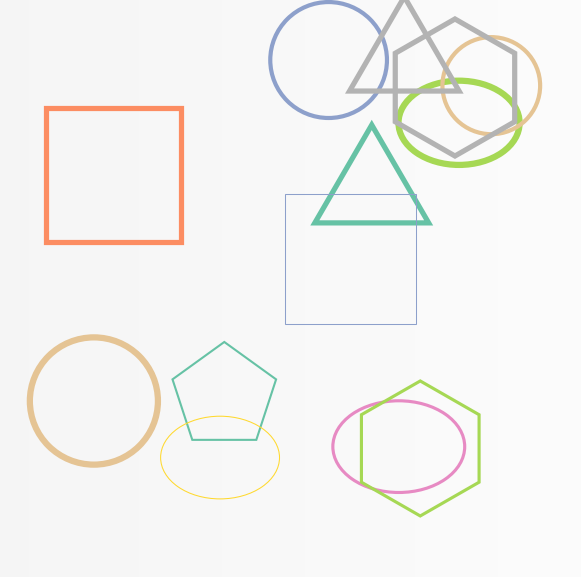[{"shape": "triangle", "thickness": 2.5, "radius": 0.57, "center": [0.64, 0.67]}, {"shape": "pentagon", "thickness": 1, "radius": 0.47, "center": [0.386, 0.313]}, {"shape": "square", "thickness": 2.5, "radius": 0.58, "center": [0.195, 0.697]}, {"shape": "circle", "thickness": 2, "radius": 0.5, "center": [0.565, 0.895]}, {"shape": "square", "thickness": 0.5, "radius": 0.56, "center": [0.603, 0.55]}, {"shape": "oval", "thickness": 1.5, "radius": 0.57, "center": [0.686, 0.226]}, {"shape": "oval", "thickness": 3, "radius": 0.52, "center": [0.79, 0.786]}, {"shape": "hexagon", "thickness": 1.5, "radius": 0.58, "center": [0.723, 0.223]}, {"shape": "oval", "thickness": 0.5, "radius": 0.51, "center": [0.379, 0.207]}, {"shape": "circle", "thickness": 3, "radius": 0.55, "center": [0.162, 0.305]}, {"shape": "circle", "thickness": 2, "radius": 0.42, "center": [0.845, 0.851]}, {"shape": "hexagon", "thickness": 2.5, "radius": 0.59, "center": [0.783, 0.848]}, {"shape": "triangle", "thickness": 2.5, "radius": 0.54, "center": [0.696, 0.896]}]